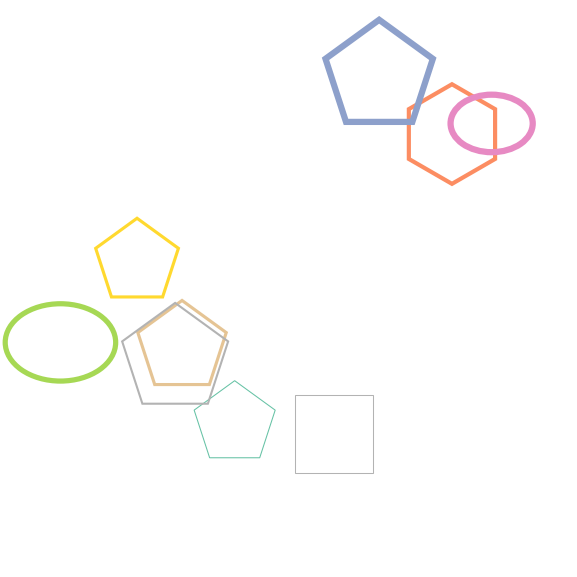[{"shape": "pentagon", "thickness": 0.5, "radius": 0.37, "center": [0.406, 0.266]}, {"shape": "hexagon", "thickness": 2, "radius": 0.43, "center": [0.783, 0.767]}, {"shape": "pentagon", "thickness": 3, "radius": 0.49, "center": [0.657, 0.867]}, {"shape": "oval", "thickness": 3, "radius": 0.36, "center": [0.851, 0.785]}, {"shape": "oval", "thickness": 2.5, "radius": 0.48, "center": [0.105, 0.406]}, {"shape": "pentagon", "thickness": 1.5, "radius": 0.38, "center": [0.237, 0.546]}, {"shape": "pentagon", "thickness": 1.5, "radius": 0.4, "center": [0.315, 0.398]}, {"shape": "pentagon", "thickness": 1, "radius": 0.48, "center": [0.303, 0.378]}, {"shape": "square", "thickness": 0.5, "radius": 0.34, "center": [0.578, 0.247]}]